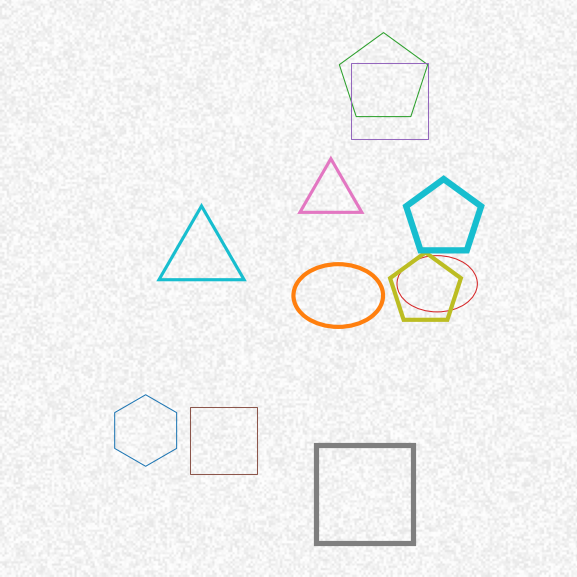[{"shape": "hexagon", "thickness": 0.5, "radius": 0.31, "center": [0.252, 0.254]}, {"shape": "oval", "thickness": 2, "radius": 0.39, "center": [0.586, 0.487]}, {"shape": "pentagon", "thickness": 0.5, "radius": 0.4, "center": [0.664, 0.862]}, {"shape": "oval", "thickness": 0.5, "radius": 0.35, "center": [0.757, 0.508]}, {"shape": "square", "thickness": 0.5, "radius": 0.33, "center": [0.675, 0.824]}, {"shape": "square", "thickness": 0.5, "radius": 0.29, "center": [0.387, 0.236]}, {"shape": "triangle", "thickness": 1.5, "radius": 0.31, "center": [0.573, 0.662]}, {"shape": "square", "thickness": 2.5, "radius": 0.42, "center": [0.631, 0.144]}, {"shape": "pentagon", "thickness": 2, "radius": 0.32, "center": [0.737, 0.498]}, {"shape": "pentagon", "thickness": 3, "radius": 0.34, "center": [0.768, 0.621]}, {"shape": "triangle", "thickness": 1.5, "radius": 0.43, "center": [0.349, 0.557]}]